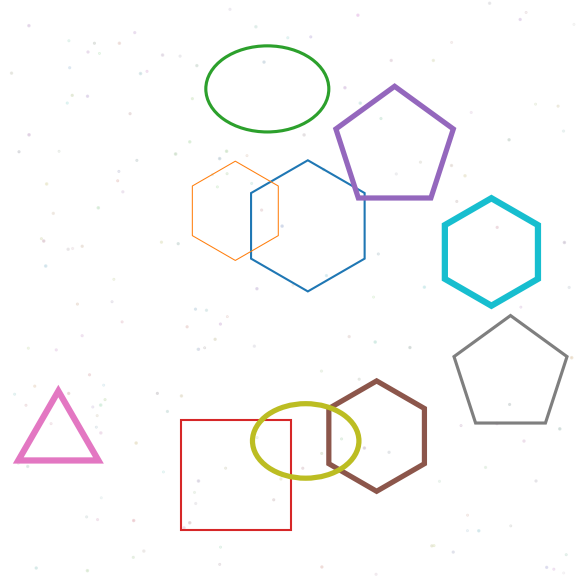[{"shape": "hexagon", "thickness": 1, "radius": 0.57, "center": [0.533, 0.608]}, {"shape": "hexagon", "thickness": 0.5, "radius": 0.43, "center": [0.407, 0.634]}, {"shape": "oval", "thickness": 1.5, "radius": 0.53, "center": [0.463, 0.845]}, {"shape": "square", "thickness": 1, "radius": 0.48, "center": [0.409, 0.177]}, {"shape": "pentagon", "thickness": 2.5, "radius": 0.53, "center": [0.683, 0.743]}, {"shape": "hexagon", "thickness": 2.5, "radius": 0.48, "center": [0.652, 0.244]}, {"shape": "triangle", "thickness": 3, "radius": 0.4, "center": [0.101, 0.242]}, {"shape": "pentagon", "thickness": 1.5, "radius": 0.51, "center": [0.884, 0.35]}, {"shape": "oval", "thickness": 2.5, "radius": 0.46, "center": [0.529, 0.236]}, {"shape": "hexagon", "thickness": 3, "radius": 0.47, "center": [0.851, 0.563]}]